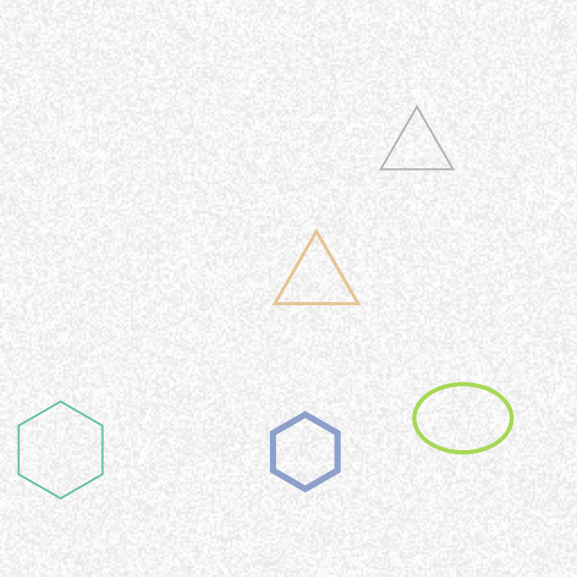[{"shape": "hexagon", "thickness": 1, "radius": 0.42, "center": [0.105, 0.22]}, {"shape": "hexagon", "thickness": 3, "radius": 0.32, "center": [0.529, 0.217]}, {"shape": "oval", "thickness": 2, "radius": 0.42, "center": [0.802, 0.275]}, {"shape": "triangle", "thickness": 1.5, "radius": 0.42, "center": [0.548, 0.515]}, {"shape": "triangle", "thickness": 1, "radius": 0.36, "center": [0.722, 0.742]}]